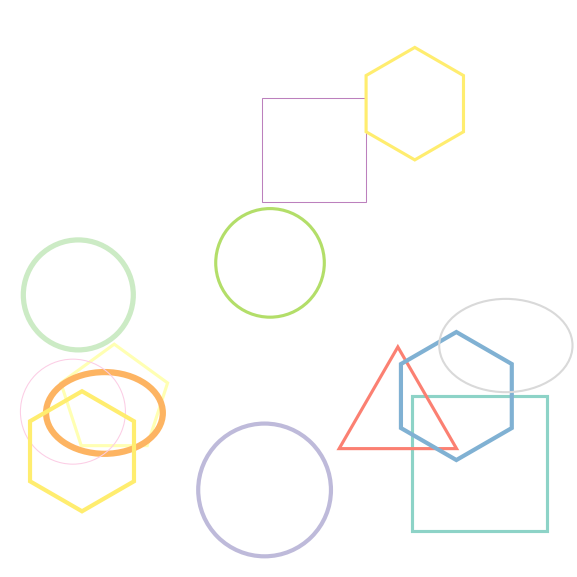[{"shape": "square", "thickness": 1.5, "radius": 0.58, "center": [0.83, 0.196]}, {"shape": "pentagon", "thickness": 1.5, "radius": 0.49, "center": [0.198, 0.306]}, {"shape": "circle", "thickness": 2, "radius": 0.57, "center": [0.458, 0.151]}, {"shape": "triangle", "thickness": 1.5, "radius": 0.59, "center": [0.689, 0.281]}, {"shape": "hexagon", "thickness": 2, "radius": 0.55, "center": [0.79, 0.313]}, {"shape": "oval", "thickness": 3, "radius": 0.51, "center": [0.181, 0.284]}, {"shape": "circle", "thickness": 1.5, "radius": 0.47, "center": [0.468, 0.544]}, {"shape": "circle", "thickness": 0.5, "radius": 0.45, "center": [0.126, 0.286]}, {"shape": "oval", "thickness": 1, "radius": 0.58, "center": [0.876, 0.401]}, {"shape": "square", "thickness": 0.5, "radius": 0.45, "center": [0.544, 0.74]}, {"shape": "circle", "thickness": 2.5, "radius": 0.48, "center": [0.136, 0.488]}, {"shape": "hexagon", "thickness": 1.5, "radius": 0.49, "center": [0.718, 0.82]}, {"shape": "hexagon", "thickness": 2, "radius": 0.52, "center": [0.142, 0.218]}]